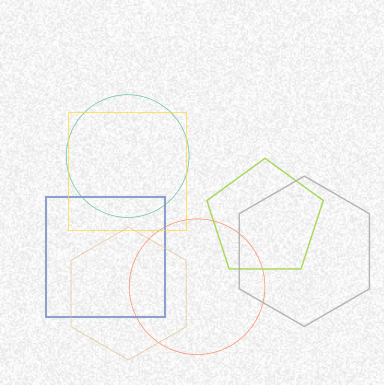[{"shape": "circle", "thickness": 0.5, "radius": 0.8, "center": [0.332, 0.595]}, {"shape": "circle", "thickness": 0.5, "radius": 0.88, "center": [0.512, 0.255]}, {"shape": "square", "thickness": 1.5, "radius": 0.78, "center": [0.274, 0.332]}, {"shape": "pentagon", "thickness": 1, "radius": 0.79, "center": [0.689, 0.43]}, {"shape": "square", "thickness": 0.5, "radius": 0.76, "center": [0.33, 0.556]}, {"shape": "hexagon", "thickness": 0.5, "radius": 0.86, "center": [0.334, 0.237]}, {"shape": "hexagon", "thickness": 1, "radius": 0.98, "center": [0.79, 0.347]}]